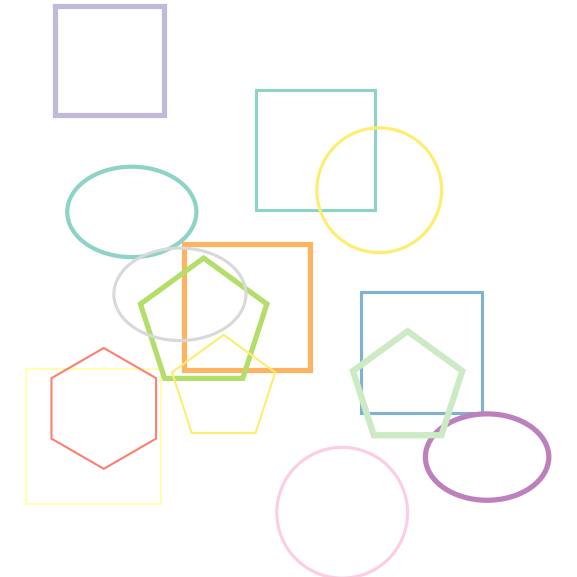[{"shape": "oval", "thickness": 2, "radius": 0.56, "center": [0.228, 0.632]}, {"shape": "square", "thickness": 1.5, "radius": 0.52, "center": [0.546, 0.739]}, {"shape": "square", "thickness": 1, "radius": 0.58, "center": [0.162, 0.243]}, {"shape": "square", "thickness": 2.5, "radius": 0.47, "center": [0.19, 0.894]}, {"shape": "hexagon", "thickness": 1, "radius": 0.52, "center": [0.18, 0.292]}, {"shape": "square", "thickness": 1.5, "radius": 0.52, "center": [0.73, 0.389]}, {"shape": "square", "thickness": 2.5, "radius": 0.55, "center": [0.428, 0.468]}, {"shape": "pentagon", "thickness": 2.5, "radius": 0.58, "center": [0.353, 0.437]}, {"shape": "circle", "thickness": 1.5, "radius": 0.57, "center": [0.593, 0.111]}, {"shape": "oval", "thickness": 1.5, "radius": 0.57, "center": [0.312, 0.49]}, {"shape": "oval", "thickness": 2.5, "radius": 0.53, "center": [0.843, 0.208]}, {"shape": "pentagon", "thickness": 3, "radius": 0.5, "center": [0.706, 0.326]}, {"shape": "circle", "thickness": 1.5, "radius": 0.54, "center": [0.657, 0.67]}, {"shape": "pentagon", "thickness": 1, "radius": 0.47, "center": [0.387, 0.325]}]